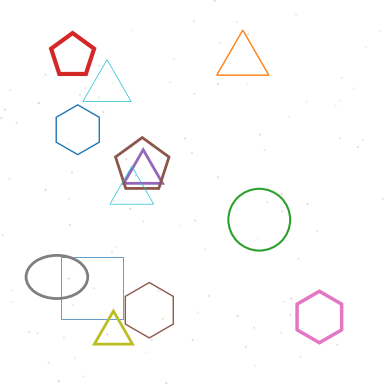[{"shape": "square", "thickness": 0.5, "radius": 0.4, "center": [0.238, 0.253]}, {"shape": "hexagon", "thickness": 1, "radius": 0.32, "center": [0.202, 0.663]}, {"shape": "triangle", "thickness": 1, "radius": 0.39, "center": [0.631, 0.844]}, {"shape": "circle", "thickness": 1.5, "radius": 0.4, "center": [0.673, 0.429]}, {"shape": "pentagon", "thickness": 3, "radius": 0.29, "center": [0.189, 0.855]}, {"shape": "triangle", "thickness": 2, "radius": 0.29, "center": [0.372, 0.553]}, {"shape": "hexagon", "thickness": 1, "radius": 0.36, "center": [0.388, 0.194]}, {"shape": "pentagon", "thickness": 2, "radius": 0.37, "center": [0.37, 0.57]}, {"shape": "hexagon", "thickness": 2.5, "radius": 0.33, "center": [0.829, 0.177]}, {"shape": "oval", "thickness": 2, "radius": 0.4, "center": [0.148, 0.281]}, {"shape": "triangle", "thickness": 2, "radius": 0.29, "center": [0.295, 0.135]}, {"shape": "triangle", "thickness": 0.5, "radius": 0.36, "center": [0.278, 0.773]}, {"shape": "triangle", "thickness": 0.5, "radius": 0.33, "center": [0.342, 0.503]}]